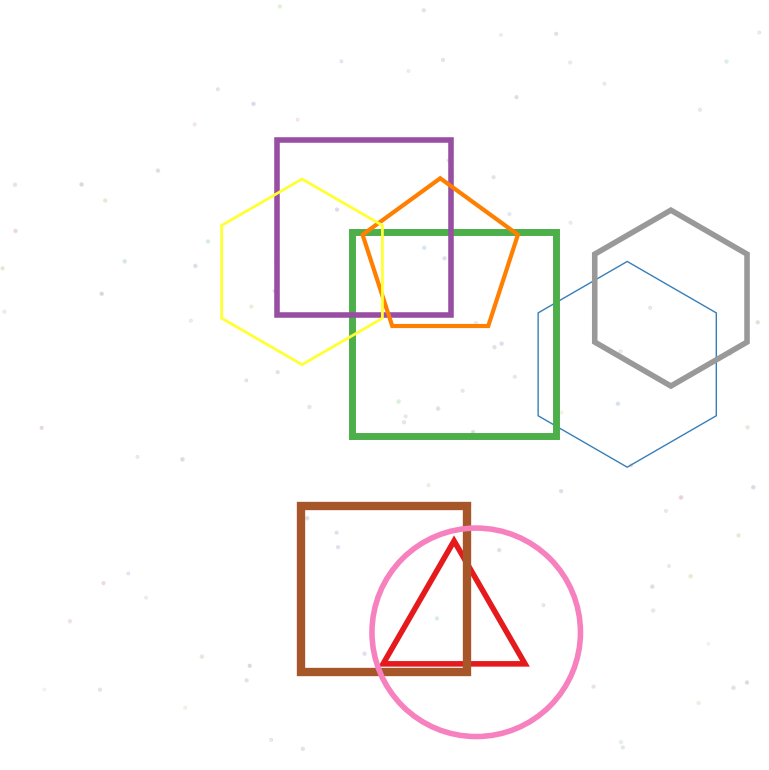[{"shape": "triangle", "thickness": 2, "radius": 0.53, "center": [0.59, 0.191]}, {"shape": "hexagon", "thickness": 0.5, "radius": 0.67, "center": [0.815, 0.527]}, {"shape": "square", "thickness": 2.5, "radius": 0.66, "center": [0.59, 0.566]}, {"shape": "square", "thickness": 2, "radius": 0.57, "center": [0.473, 0.705]}, {"shape": "pentagon", "thickness": 1.5, "radius": 0.53, "center": [0.572, 0.662]}, {"shape": "hexagon", "thickness": 1, "radius": 0.6, "center": [0.392, 0.647]}, {"shape": "square", "thickness": 3, "radius": 0.54, "center": [0.499, 0.235]}, {"shape": "circle", "thickness": 2, "radius": 0.68, "center": [0.618, 0.179]}, {"shape": "hexagon", "thickness": 2, "radius": 0.57, "center": [0.871, 0.613]}]